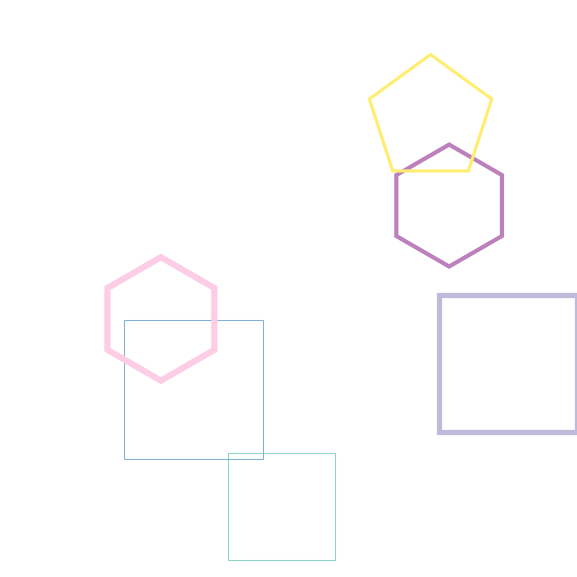[{"shape": "square", "thickness": 0.5, "radius": 0.46, "center": [0.488, 0.122]}, {"shape": "square", "thickness": 2.5, "radius": 0.59, "center": [0.88, 0.37]}, {"shape": "square", "thickness": 0.5, "radius": 0.6, "center": [0.335, 0.325]}, {"shape": "hexagon", "thickness": 3, "radius": 0.53, "center": [0.279, 0.447]}, {"shape": "hexagon", "thickness": 2, "radius": 0.53, "center": [0.778, 0.643]}, {"shape": "pentagon", "thickness": 1.5, "radius": 0.56, "center": [0.746, 0.793]}]